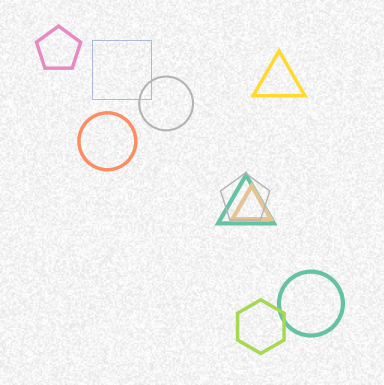[{"shape": "circle", "thickness": 3, "radius": 0.42, "center": [0.808, 0.211]}, {"shape": "triangle", "thickness": 3, "radius": 0.42, "center": [0.639, 0.462]}, {"shape": "circle", "thickness": 2.5, "radius": 0.37, "center": [0.279, 0.633]}, {"shape": "square", "thickness": 0.5, "radius": 0.38, "center": [0.315, 0.821]}, {"shape": "pentagon", "thickness": 2.5, "radius": 0.3, "center": [0.152, 0.872]}, {"shape": "hexagon", "thickness": 2.5, "radius": 0.35, "center": [0.677, 0.152]}, {"shape": "triangle", "thickness": 2.5, "radius": 0.39, "center": [0.725, 0.79]}, {"shape": "triangle", "thickness": 3, "radius": 0.29, "center": [0.654, 0.46]}, {"shape": "circle", "thickness": 1.5, "radius": 0.35, "center": [0.432, 0.731]}, {"shape": "pentagon", "thickness": 1, "radius": 0.34, "center": [0.637, 0.483]}]